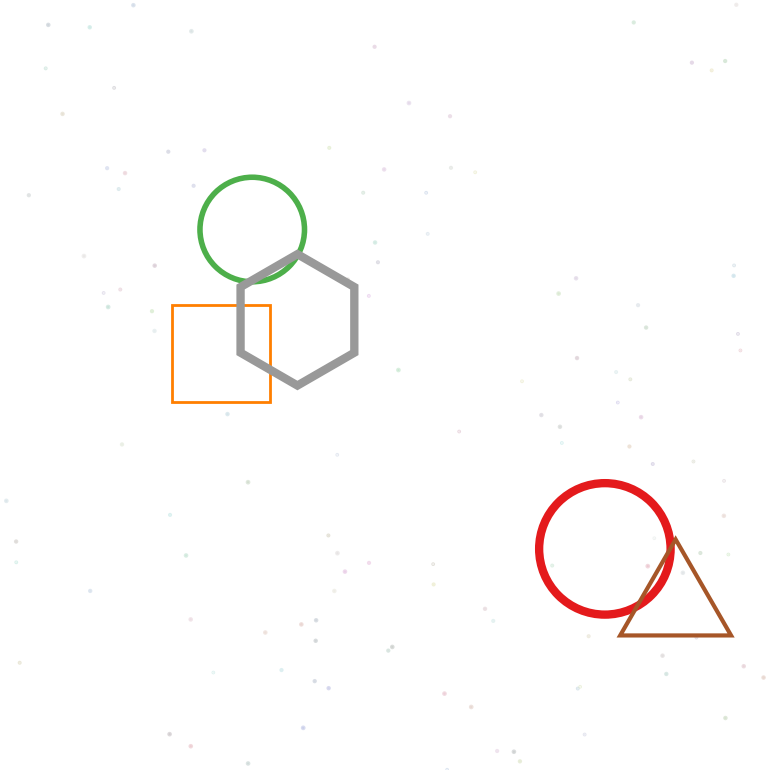[{"shape": "circle", "thickness": 3, "radius": 0.43, "center": [0.786, 0.287]}, {"shape": "circle", "thickness": 2, "radius": 0.34, "center": [0.328, 0.702]}, {"shape": "square", "thickness": 1, "radius": 0.32, "center": [0.287, 0.541]}, {"shape": "triangle", "thickness": 1.5, "radius": 0.42, "center": [0.877, 0.216]}, {"shape": "hexagon", "thickness": 3, "radius": 0.43, "center": [0.386, 0.585]}]